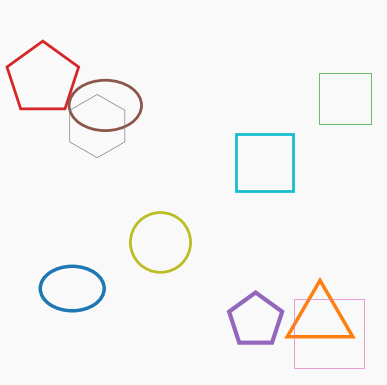[{"shape": "oval", "thickness": 2.5, "radius": 0.41, "center": [0.186, 0.251]}, {"shape": "triangle", "thickness": 2.5, "radius": 0.49, "center": [0.826, 0.174]}, {"shape": "square", "thickness": 0.5, "radius": 0.34, "center": [0.889, 0.744]}, {"shape": "pentagon", "thickness": 2, "radius": 0.49, "center": [0.11, 0.796]}, {"shape": "pentagon", "thickness": 3, "radius": 0.36, "center": [0.66, 0.168]}, {"shape": "oval", "thickness": 2, "radius": 0.47, "center": [0.272, 0.726]}, {"shape": "square", "thickness": 0.5, "radius": 0.45, "center": [0.849, 0.134]}, {"shape": "hexagon", "thickness": 0.5, "radius": 0.41, "center": [0.251, 0.672]}, {"shape": "circle", "thickness": 2, "radius": 0.39, "center": [0.414, 0.37]}, {"shape": "square", "thickness": 2, "radius": 0.37, "center": [0.682, 0.577]}]